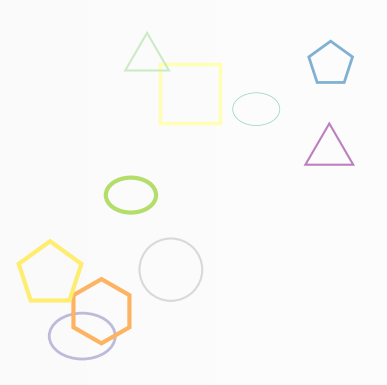[{"shape": "oval", "thickness": 0.5, "radius": 0.3, "center": [0.661, 0.716]}, {"shape": "square", "thickness": 2.5, "radius": 0.39, "center": [0.489, 0.757]}, {"shape": "oval", "thickness": 2, "radius": 0.43, "center": [0.212, 0.127]}, {"shape": "pentagon", "thickness": 2, "radius": 0.3, "center": [0.853, 0.834]}, {"shape": "hexagon", "thickness": 3, "radius": 0.42, "center": [0.262, 0.192]}, {"shape": "oval", "thickness": 3, "radius": 0.32, "center": [0.338, 0.493]}, {"shape": "circle", "thickness": 1.5, "radius": 0.4, "center": [0.441, 0.3]}, {"shape": "triangle", "thickness": 1.5, "radius": 0.36, "center": [0.85, 0.608]}, {"shape": "triangle", "thickness": 1.5, "radius": 0.33, "center": [0.38, 0.849]}, {"shape": "pentagon", "thickness": 3, "radius": 0.43, "center": [0.129, 0.288]}]